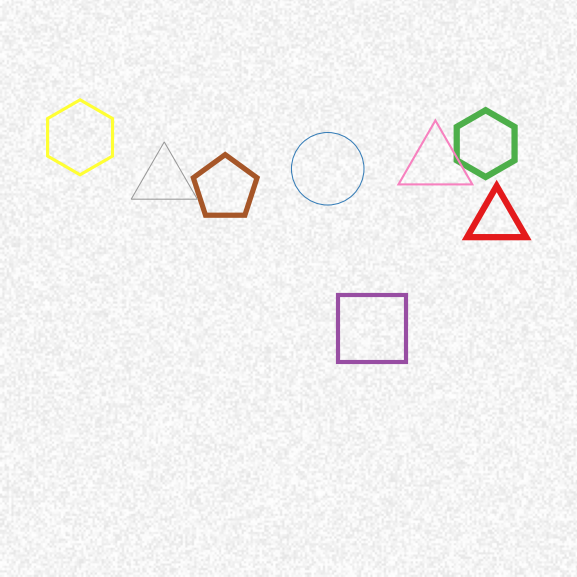[{"shape": "triangle", "thickness": 3, "radius": 0.3, "center": [0.86, 0.618]}, {"shape": "circle", "thickness": 0.5, "radius": 0.31, "center": [0.567, 0.707]}, {"shape": "hexagon", "thickness": 3, "radius": 0.29, "center": [0.841, 0.75]}, {"shape": "square", "thickness": 2, "radius": 0.29, "center": [0.645, 0.43]}, {"shape": "hexagon", "thickness": 1.5, "radius": 0.32, "center": [0.139, 0.761]}, {"shape": "pentagon", "thickness": 2.5, "radius": 0.29, "center": [0.39, 0.673]}, {"shape": "triangle", "thickness": 1, "radius": 0.37, "center": [0.754, 0.717]}, {"shape": "triangle", "thickness": 0.5, "radius": 0.33, "center": [0.284, 0.687]}]